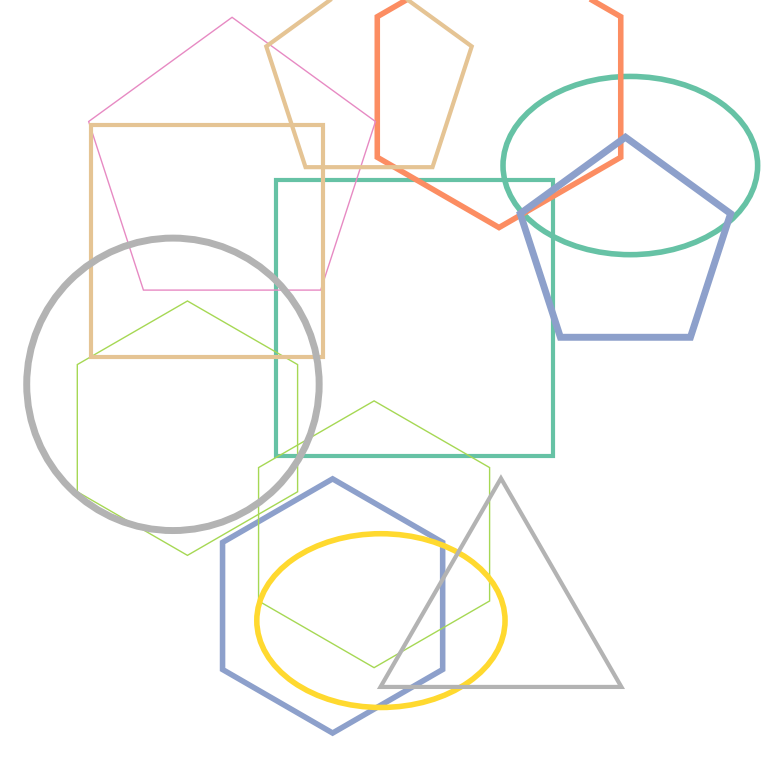[{"shape": "oval", "thickness": 2, "radius": 0.83, "center": [0.819, 0.785]}, {"shape": "square", "thickness": 1.5, "radius": 0.9, "center": [0.538, 0.587]}, {"shape": "hexagon", "thickness": 2, "radius": 0.91, "center": [0.648, 0.887]}, {"shape": "pentagon", "thickness": 2.5, "radius": 0.72, "center": [0.812, 0.678]}, {"shape": "hexagon", "thickness": 2, "radius": 0.83, "center": [0.432, 0.213]}, {"shape": "pentagon", "thickness": 0.5, "radius": 0.98, "center": [0.301, 0.782]}, {"shape": "hexagon", "thickness": 0.5, "radius": 0.83, "center": [0.243, 0.444]}, {"shape": "hexagon", "thickness": 0.5, "radius": 0.87, "center": [0.486, 0.306]}, {"shape": "oval", "thickness": 2, "radius": 0.81, "center": [0.495, 0.194]}, {"shape": "pentagon", "thickness": 1.5, "radius": 0.7, "center": [0.479, 0.896]}, {"shape": "square", "thickness": 1.5, "radius": 0.75, "center": [0.268, 0.687]}, {"shape": "circle", "thickness": 2.5, "radius": 0.95, "center": [0.225, 0.501]}, {"shape": "triangle", "thickness": 1.5, "radius": 0.9, "center": [0.651, 0.198]}]